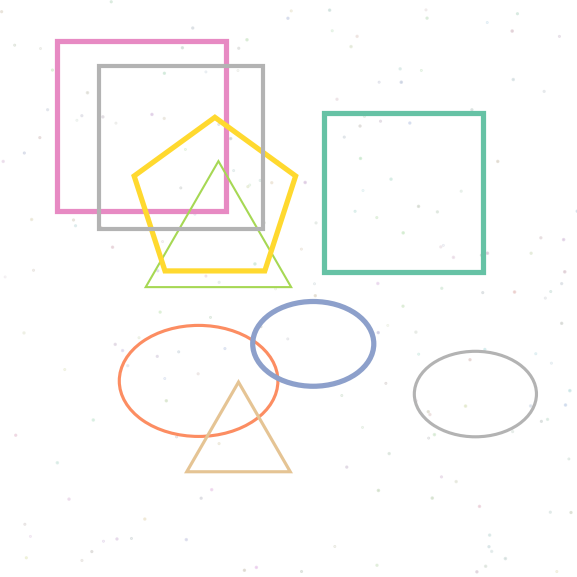[{"shape": "square", "thickness": 2.5, "radius": 0.69, "center": [0.699, 0.666]}, {"shape": "oval", "thickness": 1.5, "radius": 0.69, "center": [0.344, 0.34]}, {"shape": "oval", "thickness": 2.5, "radius": 0.52, "center": [0.542, 0.404]}, {"shape": "square", "thickness": 2.5, "radius": 0.73, "center": [0.245, 0.781]}, {"shape": "triangle", "thickness": 1, "radius": 0.73, "center": [0.378, 0.575]}, {"shape": "pentagon", "thickness": 2.5, "radius": 0.74, "center": [0.372, 0.649]}, {"shape": "triangle", "thickness": 1.5, "radius": 0.52, "center": [0.413, 0.234]}, {"shape": "square", "thickness": 2, "radius": 0.71, "center": [0.313, 0.744]}, {"shape": "oval", "thickness": 1.5, "radius": 0.53, "center": [0.823, 0.317]}]